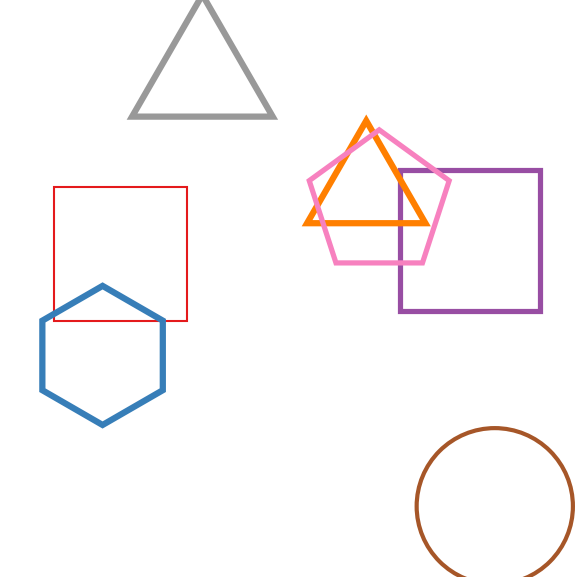[{"shape": "square", "thickness": 1, "radius": 0.58, "center": [0.208, 0.559]}, {"shape": "hexagon", "thickness": 3, "radius": 0.6, "center": [0.178, 0.384]}, {"shape": "square", "thickness": 2.5, "radius": 0.61, "center": [0.814, 0.583]}, {"shape": "triangle", "thickness": 3, "radius": 0.59, "center": [0.634, 0.672]}, {"shape": "circle", "thickness": 2, "radius": 0.68, "center": [0.857, 0.123]}, {"shape": "pentagon", "thickness": 2.5, "radius": 0.64, "center": [0.657, 0.647]}, {"shape": "triangle", "thickness": 3, "radius": 0.7, "center": [0.35, 0.867]}]